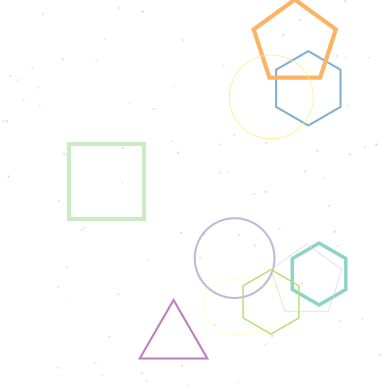[{"shape": "hexagon", "thickness": 2.5, "radius": 0.4, "center": [0.829, 0.288]}, {"shape": "oval", "thickness": 0.5, "radius": 0.54, "center": [0.634, 0.205]}, {"shape": "circle", "thickness": 1.5, "radius": 0.52, "center": [0.609, 0.33]}, {"shape": "hexagon", "thickness": 1.5, "radius": 0.48, "center": [0.801, 0.771]}, {"shape": "pentagon", "thickness": 3, "radius": 0.56, "center": [0.766, 0.889]}, {"shape": "hexagon", "thickness": 1, "radius": 0.42, "center": [0.704, 0.216]}, {"shape": "pentagon", "thickness": 0.5, "radius": 0.48, "center": [0.796, 0.27]}, {"shape": "triangle", "thickness": 1.5, "radius": 0.51, "center": [0.451, 0.12]}, {"shape": "square", "thickness": 3, "radius": 0.49, "center": [0.276, 0.529]}, {"shape": "circle", "thickness": 0.5, "radius": 0.54, "center": [0.705, 0.748]}]